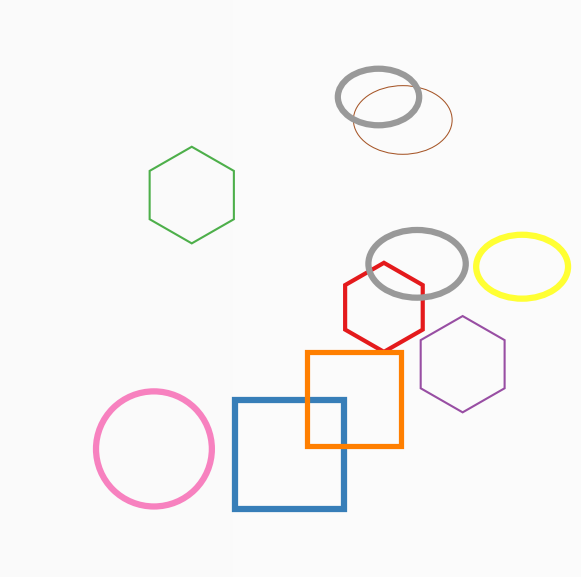[{"shape": "hexagon", "thickness": 2, "radius": 0.39, "center": [0.661, 0.467]}, {"shape": "square", "thickness": 3, "radius": 0.47, "center": [0.498, 0.212]}, {"shape": "hexagon", "thickness": 1, "radius": 0.42, "center": [0.33, 0.661]}, {"shape": "hexagon", "thickness": 1, "radius": 0.42, "center": [0.796, 0.368]}, {"shape": "square", "thickness": 2.5, "radius": 0.4, "center": [0.61, 0.308]}, {"shape": "oval", "thickness": 3, "radius": 0.4, "center": [0.898, 0.537]}, {"shape": "oval", "thickness": 0.5, "radius": 0.42, "center": [0.693, 0.791]}, {"shape": "circle", "thickness": 3, "radius": 0.5, "center": [0.265, 0.222]}, {"shape": "oval", "thickness": 3, "radius": 0.42, "center": [0.718, 0.542]}, {"shape": "oval", "thickness": 3, "radius": 0.35, "center": [0.651, 0.831]}]